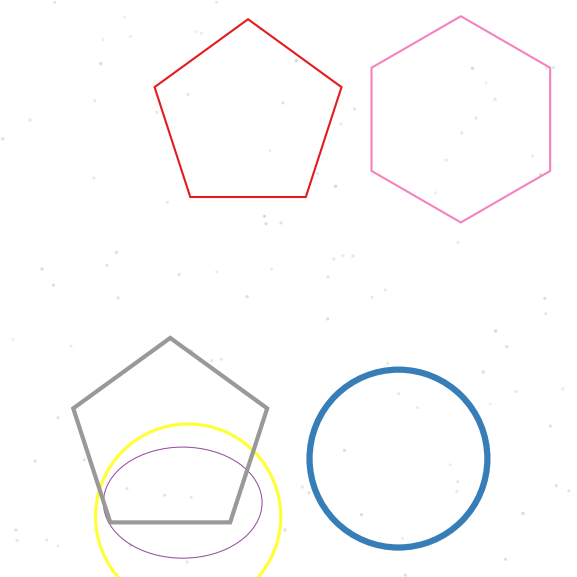[{"shape": "pentagon", "thickness": 1, "radius": 0.85, "center": [0.43, 0.796]}, {"shape": "circle", "thickness": 3, "radius": 0.77, "center": [0.69, 0.205]}, {"shape": "oval", "thickness": 0.5, "radius": 0.69, "center": [0.316, 0.129]}, {"shape": "circle", "thickness": 1.5, "radius": 0.8, "center": [0.326, 0.105]}, {"shape": "hexagon", "thickness": 1, "radius": 0.89, "center": [0.798, 0.792]}, {"shape": "pentagon", "thickness": 2, "radius": 0.88, "center": [0.295, 0.237]}]